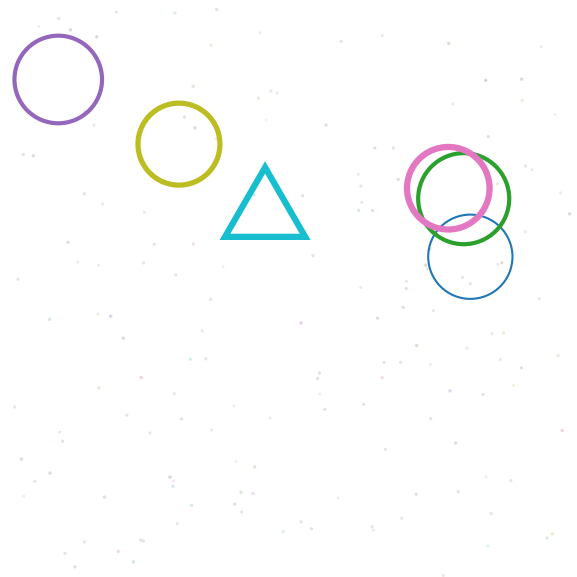[{"shape": "circle", "thickness": 1, "radius": 0.36, "center": [0.814, 0.555]}, {"shape": "circle", "thickness": 2, "radius": 0.39, "center": [0.803, 0.655]}, {"shape": "circle", "thickness": 2, "radius": 0.38, "center": [0.101, 0.862]}, {"shape": "circle", "thickness": 3, "radius": 0.36, "center": [0.776, 0.673]}, {"shape": "circle", "thickness": 2.5, "radius": 0.35, "center": [0.31, 0.75]}, {"shape": "triangle", "thickness": 3, "radius": 0.4, "center": [0.459, 0.629]}]